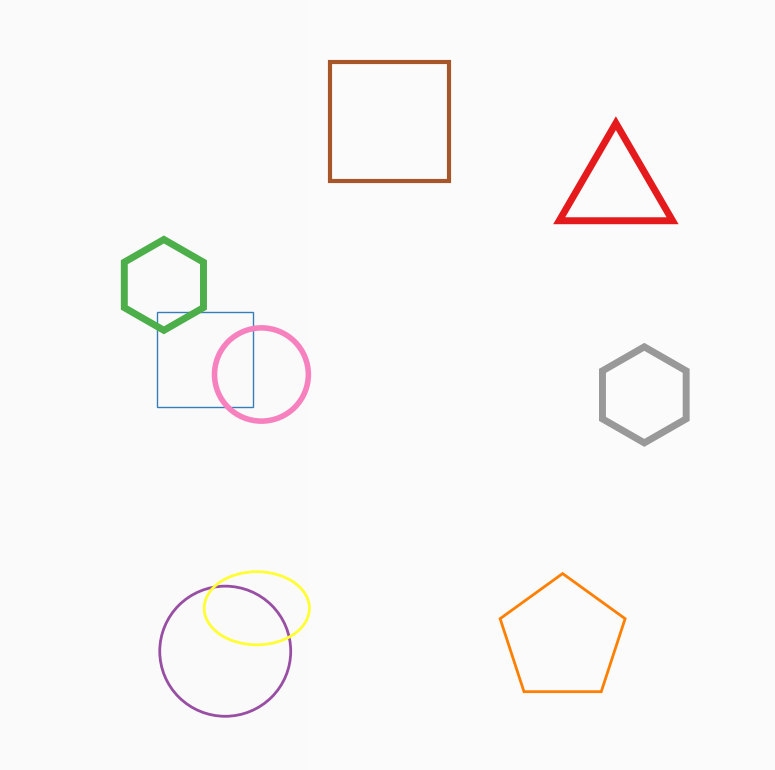[{"shape": "triangle", "thickness": 2.5, "radius": 0.42, "center": [0.795, 0.756]}, {"shape": "square", "thickness": 0.5, "radius": 0.31, "center": [0.264, 0.533]}, {"shape": "hexagon", "thickness": 2.5, "radius": 0.29, "center": [0.211, 0.63]}, {"shape": "circle", "thickness": 1, "radius": 0.42, "center": [0.291, 0.154]}, {"shape": "pentagon", "thickness": 1, "radius": 0.42, "center": [0.726, 0.17]}, {"shape": "oval", "thickness": 1, "radius": 0.34, "center": [0.331, 0.21]}, {"shape": "square", "thickness": 1.5, "radius": 0.39, "center": [0.503, 0.842]}, {"shape": "circle", "thickness": 2, "radius": 0.3, "center": [0.337, 0.514]}, {"shape": "hexagon", "thickness": 2.5, "radius": 0.31, "center": [0.831, 0.487]}]